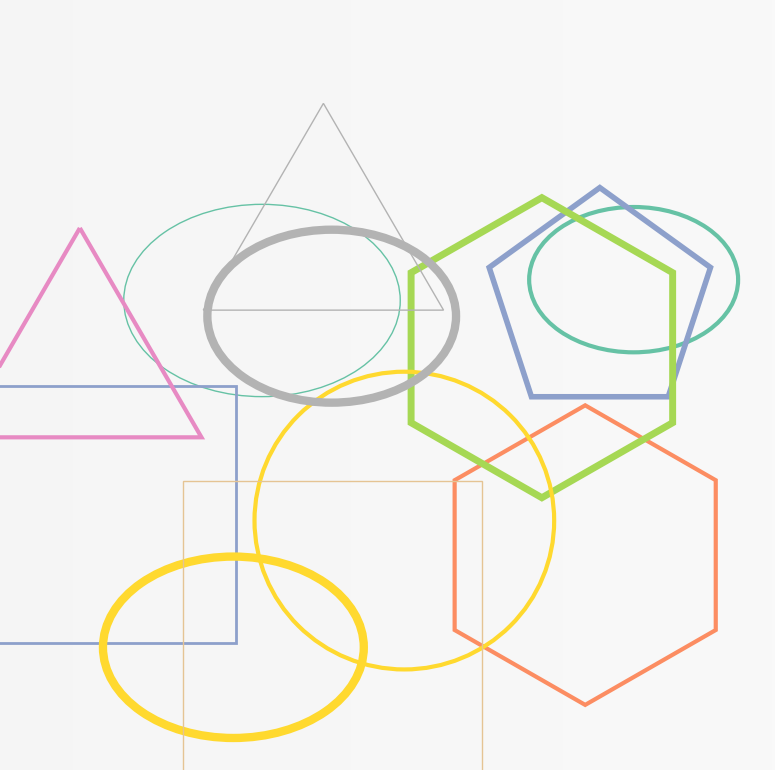[{"shape": "oval", "thickness": 1.5, "radius": 0.67, "center": [0.818, 0.637]}, {"shape": "oval", "thickness": 0.5, "radius": 0.89, "center": [0.338, 0.61]}, {"shape": "hexagon", "thickness": 1.5, "radius": 0.97, "center": [0.755, 0.279]}, {"shape": "square", "thickness": 1, "radius": 0.84, "center": [0.138, 0.332]}, {"shape": "pentagon", "thickness": 2, "radius": 0.75, "center": [0.774, 0.606]}, {"shape": "triangle", "thickness": 1.5, "radius": 0.91, "center": [0.103, 0.523]}, {"shape": "hexagon", "thickness": 2.5, "radius": 0.97, "center": [0.699, 0.548]}, {"shape": "circle", "thickness": 1.5, "radius": 0.97, "center": [0.522, 0.324]}, {"shape": "oval", "thickness": 3, "radius": 0.84, "center": [0.301, 0.159]}, {"shape": "square", "thickness": 0.5, "radius": 0.96, "center": [0.429, 0.183]}, {"shape": "oval", "thickness": 3, "radius": 0.8, "center": [0.428, 0.589]}, {"shape": "triangle", "thickness": 0.5, "radius": 0.9, "center": [0.417, 0.687]}]